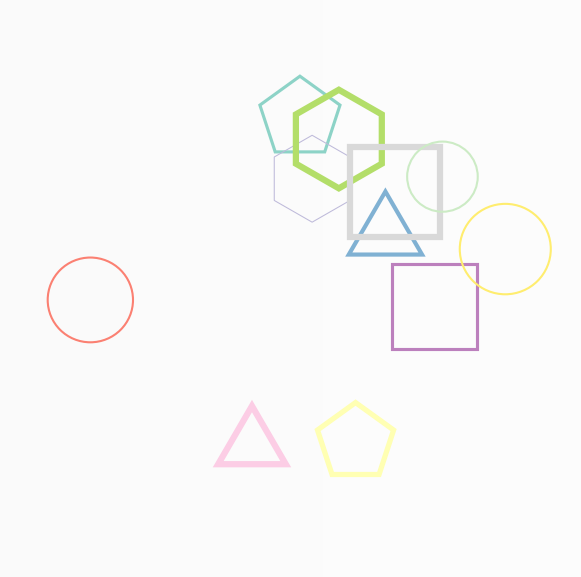[{"shape": "pentagon", "thickness": 1.5, "radius": 0.36, "center": [0.516, 0.795]}, {"shape": "pentagon", "thickness": 2.5, "radius": 0.34, "center": [0.612, 0.233]}, {"shape": "hexagon", "thickness": 0.5, "radius": 0.38, "center": [0.537, 0.69]}, {"shape": "circle", "thickness": 1, "radius": 0.37, "center": [0.155, 0.48]}, {"shape": "triangle", "thickness": 2, "radius": 0.36, "center": [0.663, 0.595]}, {"shape": "hexagon", "thickness": 3, "radius": 0.43, "center": [0.583, 0.758]}, {"shape": "triangle", "thickness": 3, "radius": 0.34, "center": [0.434, 0.229]}, {"shape": "square", "thickness": 3, "radius": 0.39, "center": [0.68, 0.667]}, {"shape": "square", "thickness": 1.5, "radius": 0.37, "center": [0.748, 0.469]}, {"shape": "circle", "thickness": 1, "radius": 0.3, "center": [0.761, 0.693]}, {"shape": "circle", "thickness": 1, "radius": 0.39, "center": [0.869, 0.568]}]